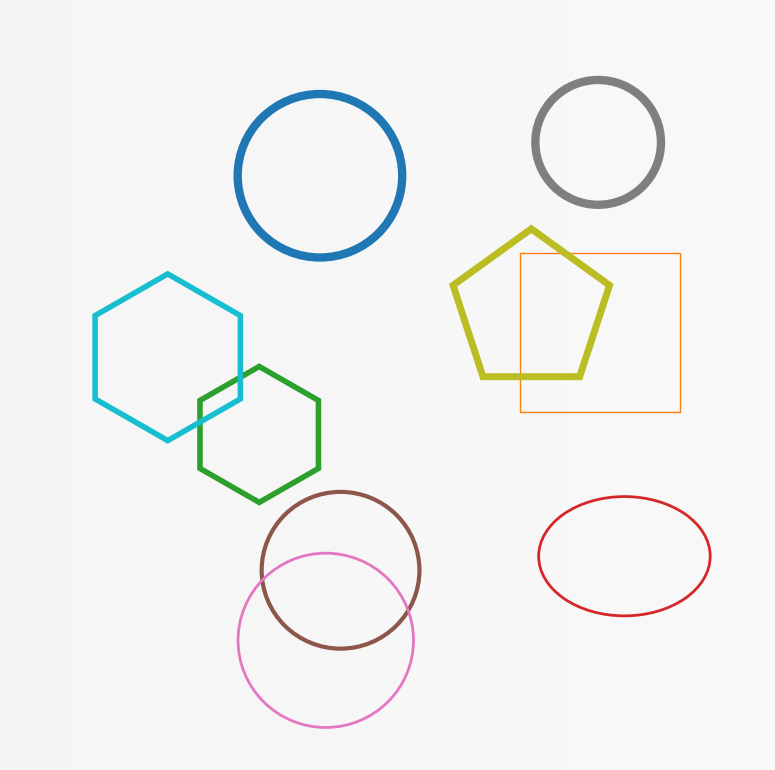[{"shape": "circle", "thickness": 3, "radius": 0.53, "center": [0.413, 0.772]}, {"shape": "square", "thickness": 0.5, "radius": 0.52, "center": [0.775, 0.568]}, {"shape": "hexagon", "thickness": 2, "radius": 0.44, "center": [0.334, 0.436]}, {"shape": "oval", "thickness": 1, "radius": 0.55, "center": [0.806, 0.278]}, {"shape": "circle", "thickness": 1.5, "radius": 0.51, "center": [0.439, 0.259]}, {"shape": "circle", "thickness": 1, "radius": 0.57, "center": [0.42, 0.168]}, {"shape": "circle", "thickness": 3, "radius": 0.41, "center": [0.772, 0.815]}, {"shape": "pentagon", "thickness": 2.5, "radius": 0.53, "center": [0.686, 0.597]}, {"shape": "hexagon", "thickness": 2, "radius": 0.54, "center": [0.216, 0.536]}]